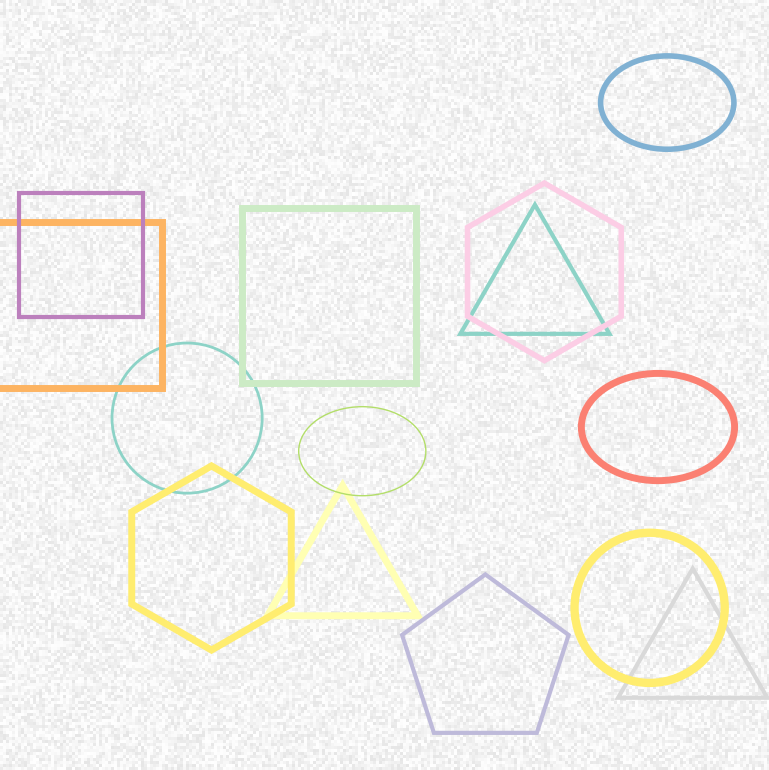[{"shape": "circle", "thickness": 1, "radius": 0.49, "center": [0.243, 0.457]}, {"shape": "triangle", "thickness": 1.5, "radius": 0.56, "center": [0.695, 0.622]}, {"shape": "triangle", "thickness": 2.5, "radius": 0.56, "center": [0.445, 0.257]}, {"shape": "pentagon", "thickness": 1.5, "radius": 0.57, "center": [0.63, 0.14]}, {"shape": "oval", "thickness": 2.5, "radius": 0.5, "center": [0.855, 0.445]}, {"shape": "oval", "thickness": 2, "radius": 0.43, "center": [0.867, 0.867]}, {"shape": "square", "thickness": 2.5, "radius": 0.54, "center": [0.103, 0.604]}, {"shape": "oval", "thickness": 0.5, "radius": 0.41, "center": [0.47, 0.414]}, {"shape": "hexagon", "thickness": 2, "radius": 0.58, "center": [0.707, 0.647]}, {"shape": "triangle", "thickness": 1.5, "radius": 0.56, "center": [0.9, 0.15]}, {"shape": "square", "thickness": 1.5, "radius": 0.4, "center": [0.106, 0.669]}, {"shape": "square", "thickness": 2.5, "radius": 0.57, "center": [0.427, 0.616]}, {"shape": "circle", "thickness": 3, "radius": 0.49, "center": [0.844, 0.211]}, {"shape": "hexagon", "thickness": 2.5, "radius": 0.6, "center": [0.275, 0.275]}]